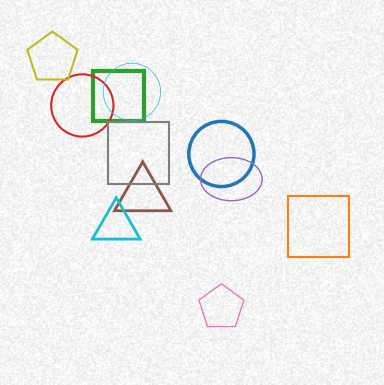[{"shape": "circle", "thickness": 2.5, "radius": 0.42, "center": [0.575, 0.6]}, {"shape": "square", "thickness": 1.5, "radius": 0.39, "center": [0.827, 0.412]}, {"shape": "square", "thickness": 3, "radius": 0.33, "center": [0.307, 0.751]}, {"shape": "circle", "thickness": 1.5, "radius": 0.4, "center": [0.214, 0.726]}, {"shape": "oval", "thickness": 1, "radius": 0.4, "center": [0.601, 0.535]}, {"shape": "triangle", "thickness": 2, "radius": 0.42, "center": [0.371, 0.495]}, {"shape": "pentagon", "thickness": 1, "radius": 0.31, "center": [0.575, 0.202]}, {"shape": "square", "thickness": 1.5, "radius": 0.4, "center": [0.359, 0.602]}, {"shape": "pentagon", "thickness": 1.5, "radius": 0.34, "center": [0.136, 0.849]}, {"shape": "circle", "thickness": 0.5, "radius": 0.37, "center": [0.343, 0.761]}, {"shape": "triangle", "thickness": 2, "radius": 0.36, "center": [0.302, 0.415]}]